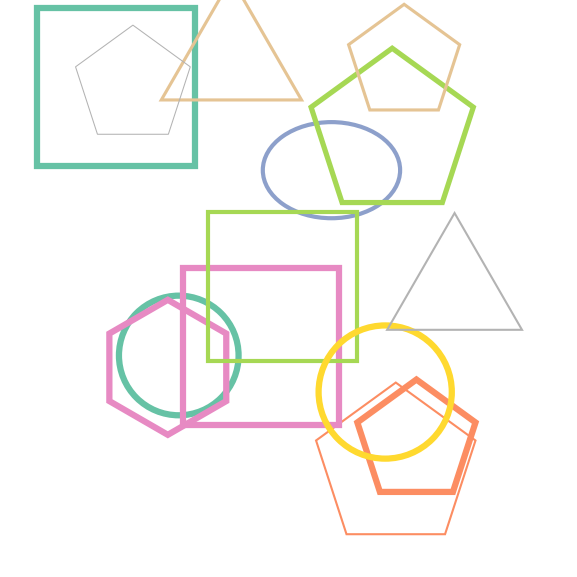[{"shape": "circle", "thickness": 3, "radius": 0.52, "center": [0.31, 0.384]}, {"shape": "square", "thickness": 3, "radius": 0.68, "center": [0.201, 0.849]}, {"shape": "pentagon", "thickness": 1, "radius": 0.73, "center": [0.685, 0.192]}, {"shape": "pentagon", "thickness": 3, "radius": 0.54, "center": [0.721, 0.234]}, {"shape": "oval", "thickness": 2, "radius": 0.59, "center": [0.574, 0.704]}, {"shape": "hexagon", "thickness": 3, "radius": 0.58, "center": [0.291, 0.363]}, {"shape": "square", "thickness": 3, "radius": 0.68, "center": [0.452, 0.399]}, {"shape": "pentagon", "thickness": 2.5, "radius": 0.74, "center": [0.679, 0.768]}, {"shape": "square", "thickness": 2, "radius": 0.64, "center": [0.489, 0.503]}, {"shape": "circle", "thickness": 3, "radius": 0.58, "center": [0.667, 0.32]}, {"shape": "triangle", "thickness": 1.5, "radius": 0.7, "center": [0.401, 0.896]}, {"shape": "pentagon", "thickness": 1.5, "radius": 0.51, "center": [0.7, 0.891]}, {"shape": "pentagon", "thickness": 0.5, "radius": 0.52, "center": [0.23, 0.851]}, {"shape": "triangle", "thickness": 1, "radius": 0.67, "center": [0.787, 0.495]}]